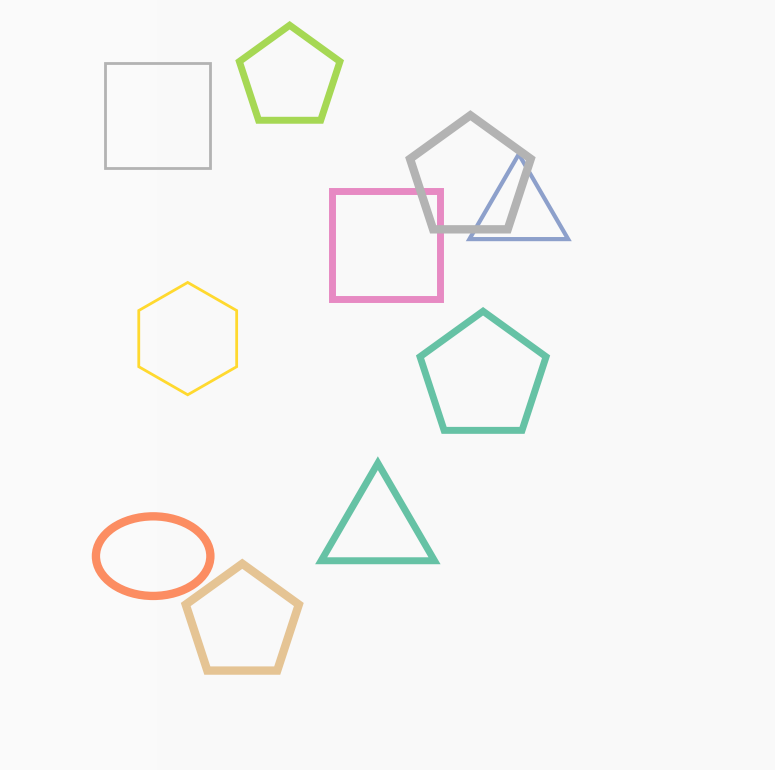[{"shape": "triangle", "thickness": 2.5, "radius": 0.42, "center": [0.488, 0.314]}, {"shape": "pentagon", "thickness": 2.5, "radius": 0.43, "center": [0.623, 0.51]}, {"shape": "oval", "thickness": 3, "radius": 0.37, "center": [0.198, 0.278]}, {"shape": "triangle", "thickness": 1.5, "radius": 0.37, "center": [0.669, 0.726]}, {"shape": "square", "thickness": 2.5, "radius": 0.35, "center": [0.498, 0.682]}, {"shape": "pentagon", "thickness": 2.5, "radius": 0.34, "center": [0.374, 0.899]}, {"shape": "hexagon", "thickness": 1, "radius": 0.36, "center": [0.242, 0.56]}, {"shape": "pentagon", "thickness": 3, "radius": 0.38, "center": [0.313, 0.191]}, {"shape": "square", "thickness": 1, "radius": 0.34, "center": [0.203, 0.85]}, {"shape": "pentagon", "thickness": 3, "radius": 0.41, "center": [0.607, 0.768]}]